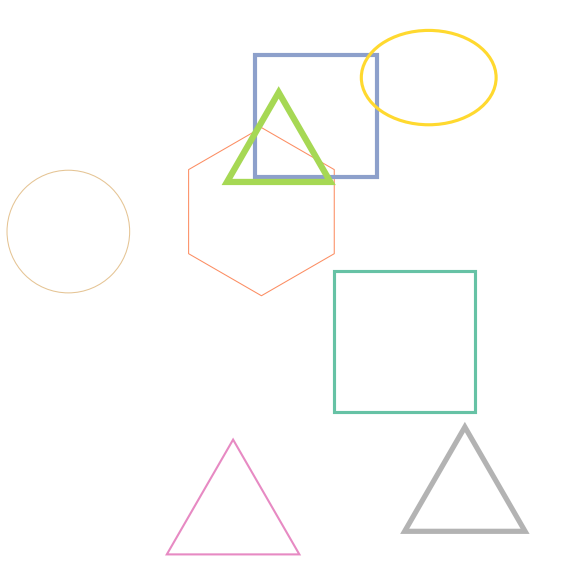[{"shape": "square", "thickness": 1.5, "radius": 0.61, "center": [0.701, 0.407]}, {"shape": "hexagon", "thickness": 0.5, "radius": 0.73, "center": [0.453, 0.633]}, {"shape": "square", "thickness": 2, "radius": 0.53, "center": [0.547, 0.798]}, {"shape": "triangle", "thickness": 1, "radius": 0.66, "center": [0.404, 0.105]}, {"shape": "triangle", "thickness": 3, "radius": 0.52, "center": [0.483, 0.736]}, {"shape": "oval", "thickness": 1.5, "radius": 0.58, "center": [0.742, 0.865]}, {"shape": "circle", "thickness": 0.5, "radius": 0.53, "center": [0.118, 0.598]}, {"shape": "triangle", "thickness": 2.5, "radius": 0.6, "center": [0.805, 0.139]}]